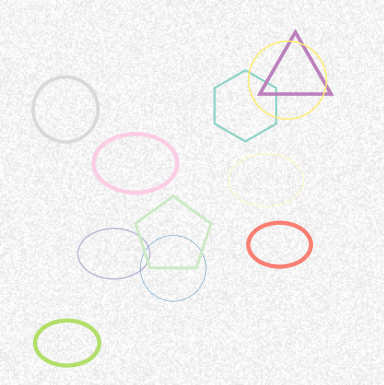[{"shape": "hexagon", "thickness": 1.5, "radius": 0.46, "center": [0.637, 0.725]}, {"shape": "oval", "thickness": 0.5, "radius": 0.49, "center": [0.692, 0.532]}, {"shape": "oval", "thickness": 1, "radius": 0.47, "center": [0.296, 0.341]}, {"shape": "oval", "thickness": 3, "radius": 0.41, "center": [0.726, 0.364]}, {"shape": "circle", "thickness": 0.5, "radius": 0.43, "center": [0.45, 0.303]}, {"shape": "oval", "thickness": 3, "radius": 0.42, "center": [0.174, 0.109]}, {"shape": "oval", "thickness": 3, "radius": 0.54, "center": [0.352, 0.576]}, {"shape": "circle", "thickness": 2.5, "radius": 0.42, "center": [0.17, 0.716]}, {"shape": "triangle", "thickness": 2.5, "radius": 0.53, "center": [0.767, 0.809]}, {"shape": "pentagon", "thickness": 2, "radius": 0.51, "center": [0.45, 0.388]}, {"shape": "circle", "thickness": 1, "radius": 0.51, "center": [0.747, 0.792]}]